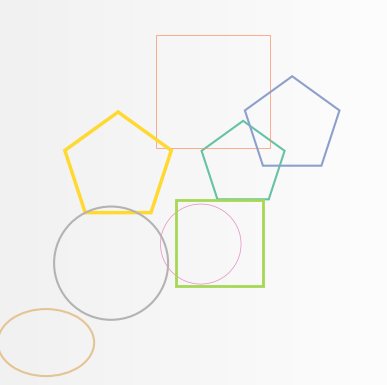[{"shape": "pentagon", "thickness": 1.5, "radius": 0.56, "center": [0.627, 0.573]}, {"shape": "square", "thickness": 0.5, "radius": 0.73, "center": [0.549, 0.764]}, {"shape": "pentagon", "thickness": 1.5, "radius": 0.64, "center": [0.754, 0.673]}, {"shape": "circle", "thickness": 0.5, "radius": 0.52, "center": [0.518, 0.366]}, {"shape": "square", "thickness": 2, "radius": 0.56, "center": [0.565, 0.368]}, {"shape": "pentagon", "thickness": 2.5, "radius": 0.72, "center": [0.305, 0.565]}, {"shape": "oval", "thickness": 1.5, "radius": 0.62, "center": [0.119, 0.11]}, {"shape": "circle", "thickness": 1.5, "radius": 0.74, "center": [0.287, 0.316]}]